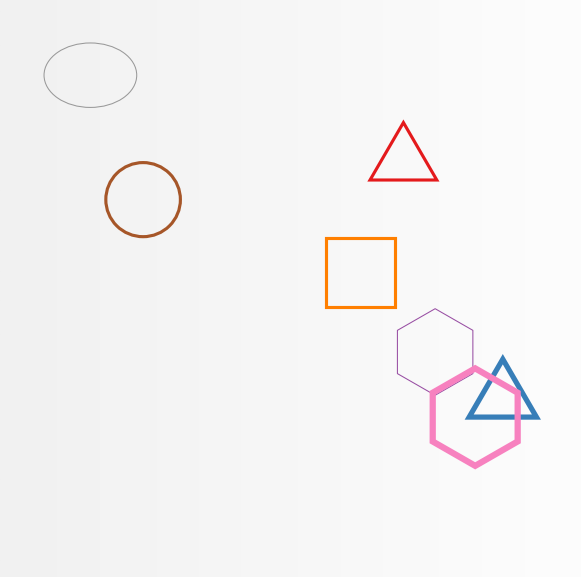[{"shape": "triangle", "thickness": 1.5, "radius": 0.33, "center": [0.694, 0.721]}, {"shape": "triangle", "thickness": 2.5, "radius": 0.33, "center": [0.865, 0.31]}, {"shape": "hexagon", "thickness": 0.5, "radius": 0.37, "center": [0.749, 0.39]}, {"shape": "square", "thickness": 1.5, "radius": 0.3, "center": [0.62, 0.528]}, {"shape": "circle", "thickness": 1.5, "radius": 0.32, "center": [0.246, 0.653]}, {"shape": "hexagon", "thickness": 3, "radius": 0.42, "center": [0.818, 0.277]}, {"shape": "oval", "thickness": 0.5, "radius": 0.4, "center": [0.155, 0.869]}]